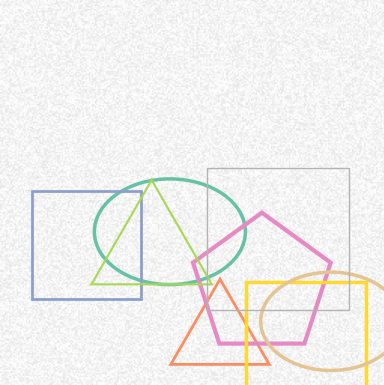[{"shape": "oval", "thickness": 2.5, "radius": 0.98, "center": [0.441, 0.398]}, {"shape": "triangle", "thickness": 2, "radius": 0.74, "center": [0.572, 0.127]}, {"shape": "square", "thickness": 2, "radius": 0.7, "center": [0.225, 0.364]}, {"shape": "pentagon", "thickness": 3, "radius": 0.94, "center": [0.68, 0.26]}, {"shape": "triangle", "thickness": 1.5, "radius": 0.9, "center": [0.394, 0.352]}, {"shape": "square", "thickness": 2.5, "radius": 0.78, "center": [0.796, 0.111]}, {"shape": "oval", "thickness": 2.5, "radius": 0.91, "center": [0.86, 0.165]}, {"shape": "square", "thickness": 1, "radius": 0.92, "center": [0.723, 0.38]}]